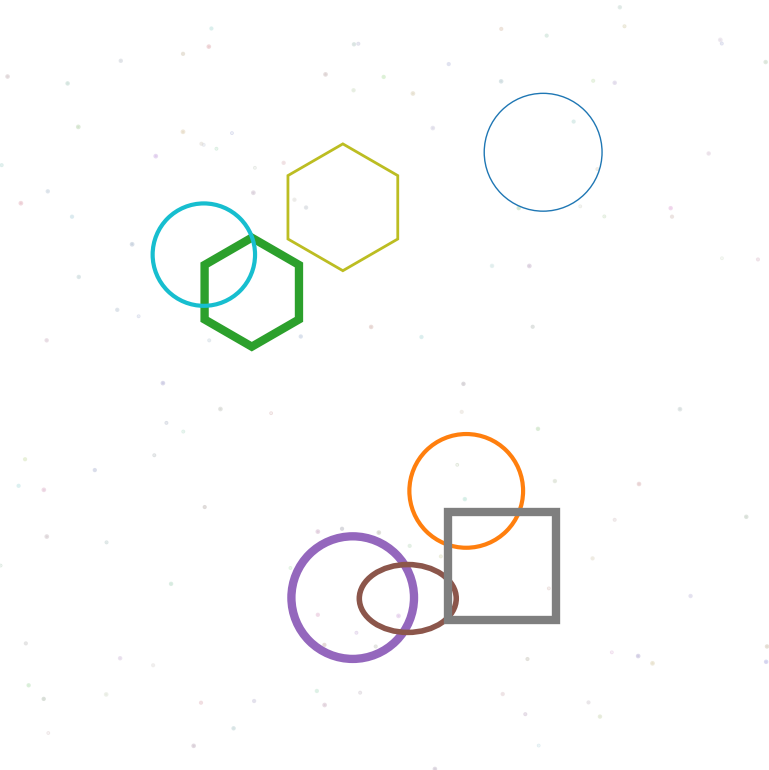[{"shape": "circle", "thickness": 0.5, "radius": 0.38, "center": [0.705, 0.802]}, {"shape": "circle", "thickness": 1.5, "radius": 0.37, "center": [0.605, 0.362]}, {"shape": "hexagon", "thickness": 3, "radius": 0.35, "center": [0.327, 0.621]}, {"shape": "circle", "thickness": 3, "radius": 0.4, "center": [0.458, 0.224]}, {"shape": "oval", "thickness": 2, "radius": 0.31, "center": [0.53, 0.223]}, {"shape": "square", "thickness": 3, "radius": 0.35, "center": [0.652, 0.265]}, {"shape": "hexagon", "thickness": 1, "radius": 0.41, "center": [0.445, 0.731]}, {"shape": "circle", "thickness": 1.5, "radius": 0.33, "center": [0.265, 0.669]}]